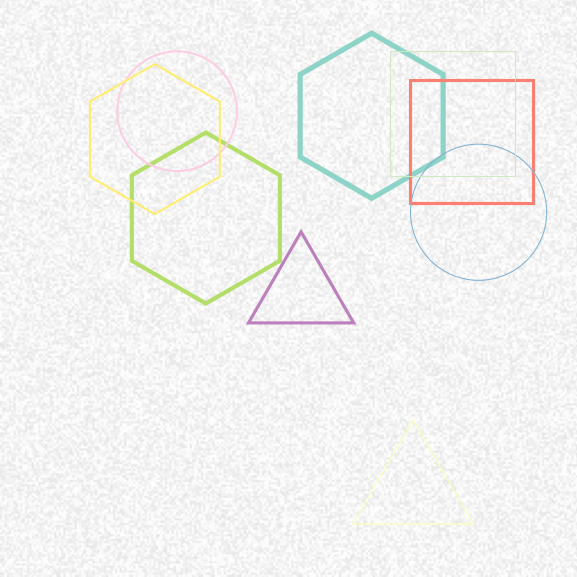[{"shape": "hexagon", "thickness": 2.5, "radius": 0.71, "center": [0.644, 0.799]}, {"shape": "triangle", "thickness": 0.5, "radius": 0.6, "center": [0.715, 0.152]}, {"shape": "square", "thickness": 1.5, "radius": 0.53, "center": [0.816, 0.754]}, {"shape": "circle", "thickness": 0.5, "radius": 0.59, "center": [0.829, 0.632]}, {"shape": "hexagon", "thickness": 2, "radius": 0.74, "center": [0.356, 0.622]}, {"shape": "circle", "thickness": 1, "radius": 0.52, "center": [0.307, 0.807]}, {"shape": "triangle", "thickness": 1.5, "radius": 0.53, "center": [0.521, 0.493]}, {"shape": "square", "thickness": 0.5, "radius": 0.54, "center": [0.783, 0.802]}, {"shape": "hexagon", "thickness": 1, "radius": 0.65, "center": [0.268, 0.758]}]